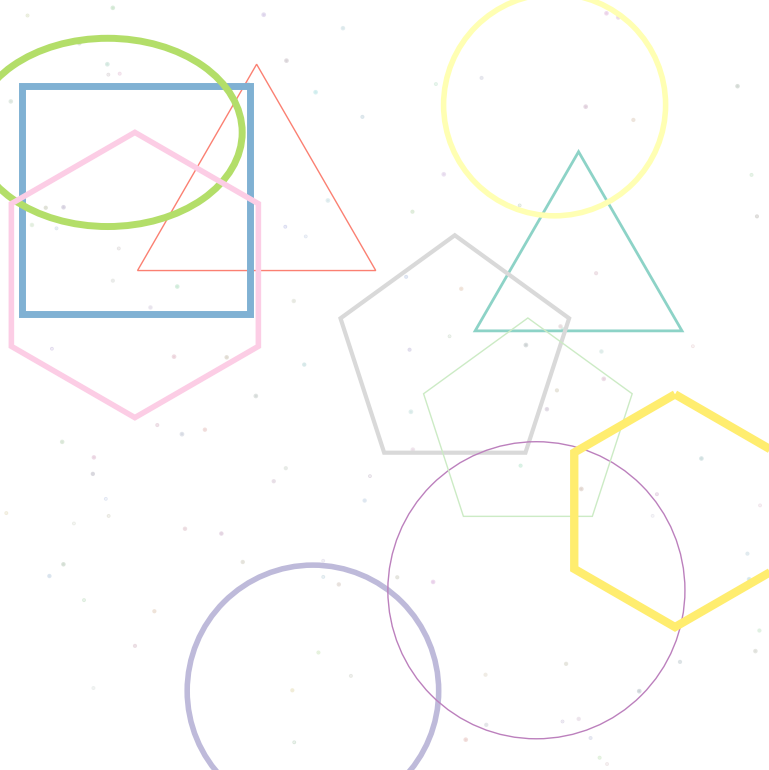[{"shape": "triangle", "thickness": 1, "radius": 0.78, "center": [0.751, 0.648]}, {"shape": "circle", "thickness": 2, "radius": 0.72, "center": [0.72, 0.864]}, {"shape": "circle", "thickness": 2, "radius": 0.82, "center": [0.406, 0.103]}, {"shape": "triangle", "thickness": 0.5, "radius": 0.89, "center": [0.333, 0.738]}, {"shape": "square", "thickness": 2.5, "radius": 0.74, "center": [0.177, 0.74]}, {"shape": "oval", "thickness": 2.5, "radius": 0.87, "center": [0.14, 0.828]}, {"shape": "hexagon", "thickness": 2, "radius": 0.93, "center": [0.175, 0.643]}, {"shape": "pentagon", "thickness": 1.5, "radius": 0.78, "center": [0.591, 0.538]}, {"shape": "circle", "thickness": 0.5, "radius": 0.96, "center": [0.697, 0.233]}, {"shape": "pentagon", "thickness": 0.5, "radius": 0.71, "center": [0.686, 0.445]}, {"shape": "hexagon", "thickness": 3, "radius": 0.76, "center": [0.877, 0.337]}]